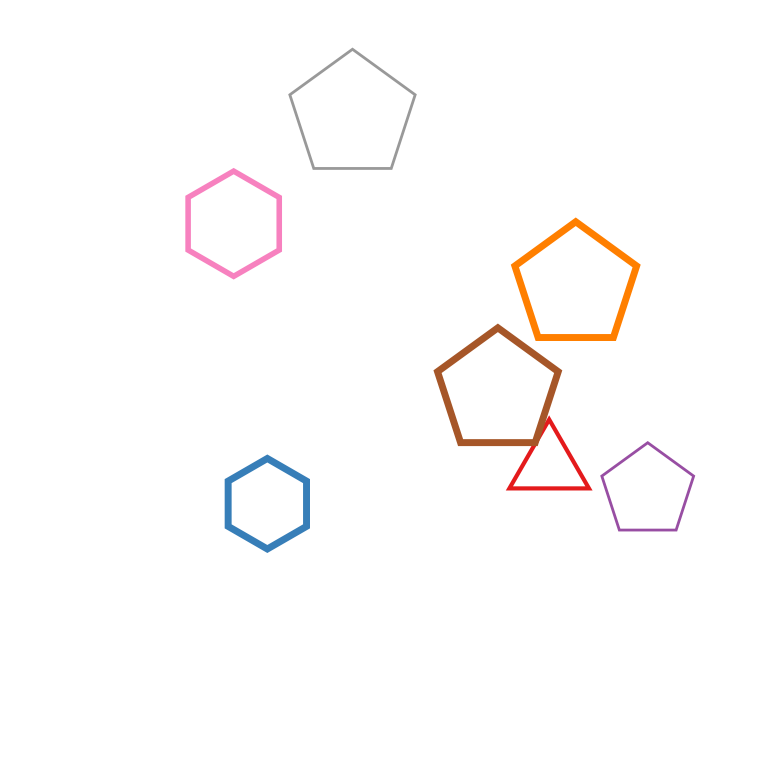[{"shape": "triangle", "thickness": 1.5, "radius": 0.3, "center": [0.713, 0.396]}, {"shape": "hexagon", "thickness": 2.5, "radius": 0.29, "center": [0.347, 0.346]}, {"shape": "pentagon", "thickness": 1, "radius": 0.31, "center": [0.841, 0.362]}, {"shape": "pentagon", "thickness": 2.5, "radius": 0.42, "center": [0.748, 0.629]}, {"shape": "pentagon", "thickness": 2.5, "radius": 0.41, "center": [0.647, 0.492]}, {"shape": "hexagon", "thickness": 2, "radius": 0.34, "center": [0.303, 0.709]}, {"shape": "pentagon", "thickness": 1, "radius": 0.43, "center": [0.458, 0.85]}]